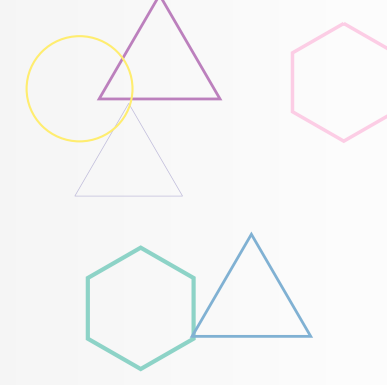[{"shape": "hexagon", "thickness": 3, "radius": 0.79, "center": [0.363, 0.199]}, {"shape": "triangle", "thickness": 0.5, "radius": 0.8, "center": [0.332, 0.571]}, {"shape": "triangle", "thickness": 2, "radius": 0.88, "center": [0.649, 0.215]}, {"shape": "hexagon", "thickness": 2.5, "radius": 0.76, "center": [0.887, 0.786]}, {"shape": "triangle", "thickness": 2, "radius": 0.9, "center": [0.412, 0.833]}, {"shape": "circle", "thickness": 1.5, "radius": 0.68, "center": [0.205, 0.769]}]